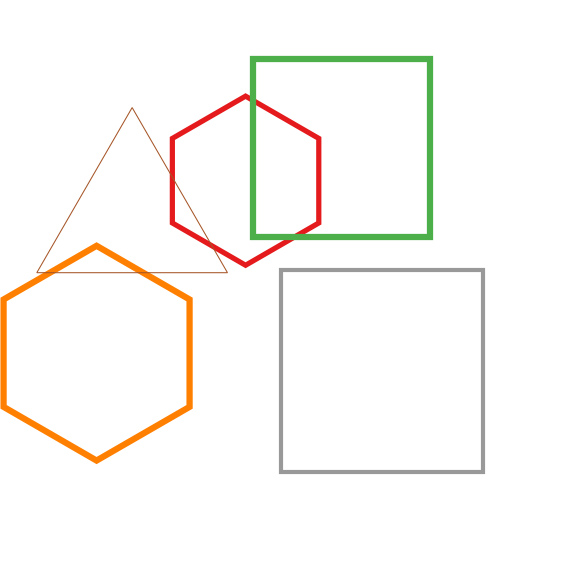[{"shape": "hexagon", "thickness": 2.5, "radius": 0.73, "center": [0.425, 0.686]}, {"shape": "square", "thickness": 3, "radius": 0.77, "center": [0.591, 0.743]}, {"shape": "hexagon", "thickness": 3, "radius": 0.93, "center": [0.167, 0.388]}, {"shape": "triangle", "thickness": 0.5, "radius": 0.95, "center": [0.229, 0.622]}, {"shape": "square", "thickness": 2, "radius": 0.87, "center": [0.661, 0.357]}]